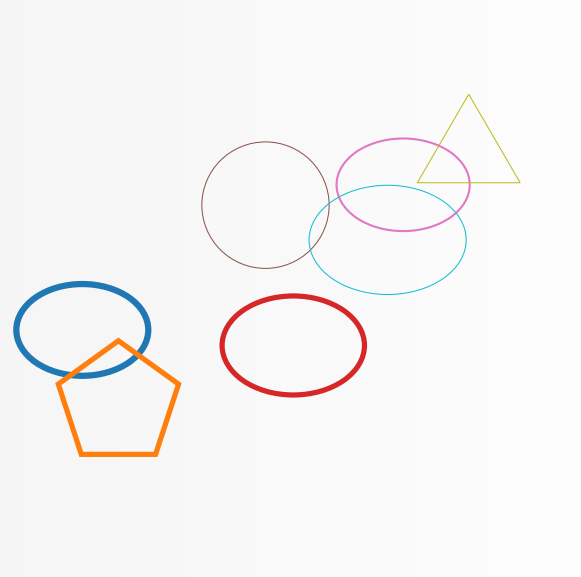[{"shape": "oval", "thickness": 3, "radius": 0.57, "center": [0.142, 0.428]}, {"shape": "pentagon", "thickness": 2.5, "radius": 0.54, "center": [0.204, 0.3]}, {"shape": "oval", "thickness": 2.5, "radius": 0.61, "center": [0.505, 0.401]}, {"shape": "circle", "thickness": 0.5, "radius": 0.55, "center": [0.457, 0.644]}, {"shape": "oval", "thickness": 1, "radius": 0.57, "center": [0.694, 0.679]}, {"shape": "triangle", "thickness": 0.5, "radius": 0.51, "center": [0.806, 0.734]}, {"shape": "oval", "thickness": 0.5, "radius": 0.68, "center": [0.667, 0.584]}]